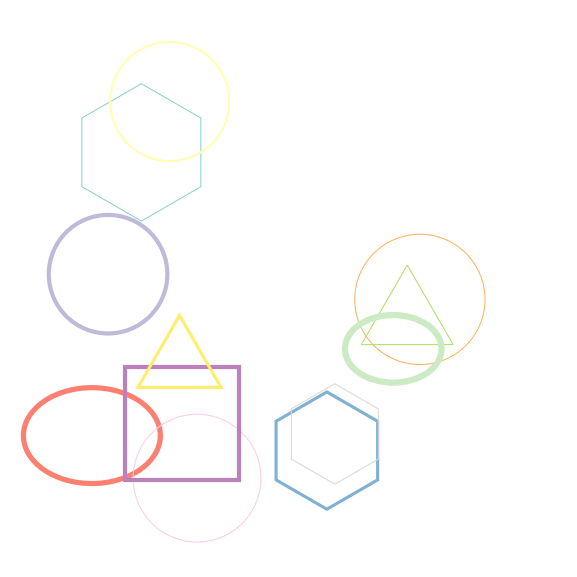[{"shape": "hexagon", "thickness": 0.5, "radius": 0.59, "center": [0.245, 0.735]}, {"shape": "circle", "thickness": 1, "radius": 0.52, "center": [0.294, 0.823]}, {"shape": "circle", "thickness": 2, "radius": 0.51, "center": [0.187, 0.524]}, {"shape": "oval", "thickness": 2.5, "radius": 0.59, "center": [0.159, 0.245]}, {"shape": "hexagon", "thickness": 1.5, "radius": 0.51, "center": [0.566, 0.219]}, {"shape": "circle", "thickness": 0.5, "radius": 0.56, "center": [0.727, 0.481]}, {"shape": "triangle", "thickness": 0.5, "radius": 0.46, "center": [0.705, 0.448]}, {"shape": "circle", "thickness": 0.5, "radius": 0.55, "center": [0.341, 0.171]}, {"shape": "hexagon", "thickness": 0.5, "radius": 0.43, "center": [0.58, 0.248]}, {"shape": "square", "thickness": 2, "radius": 0.49, "center": [0.316, 0.266]}, {"shape": "oval", "thickness": 3, "radius": 0.42, "center": [0.681, 0.395]}, {"shape": "triangle", "thickness": 1.5, "radius": 0.42, "center": [0.311, 0.37]}]